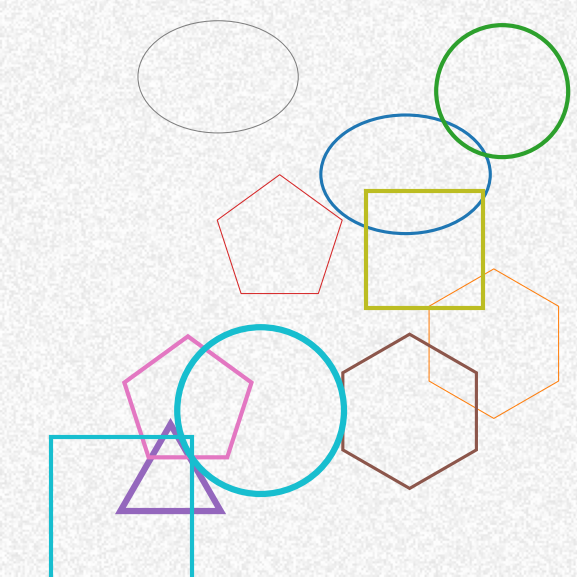[{"shape": "oval", "thickness": 1.5, "radius": 0.73, "center": [0.702, 0.697]}, {"shape": "hexagon", "thickness": 0.5, "radius": 0.65, "center": [0.855, 0.404]}, {"shape": "circle", "thickness": 2, "radius": 0.57, "center": [0.87, 0.841]}, {"shape": "pentagon", "thickness": 0.5, "radius": 0.57, "center": [0.484, 0.583]}, {"shape": "triangle", "thickness": 3, "radius": 0.5, "center": [0.295, 0.164]}, {"shape": "hexagon", "thickness": 1.5, "radius": 0.67, "center": [0.709, 0.287]}, {"shape": "pentagon", "thickness": 2, "radius": 0.58, "center": [0.325, 0.301]}, {"shape": "oval", "thickness": 0.5, "radius": 0.69, "center": [0.378, 0.866]}, {"shape": "square", "thickness": 2, "radius": 0.5, "center": [0.735, 0.567]}, {"shape": "square", "thickness": 2, "radius": 0.61, "center": [0.211, 0.119]}, {"shape": "circle", "thickness": 3, "radius": 0.72, "center": [0.451, 0.288]}]